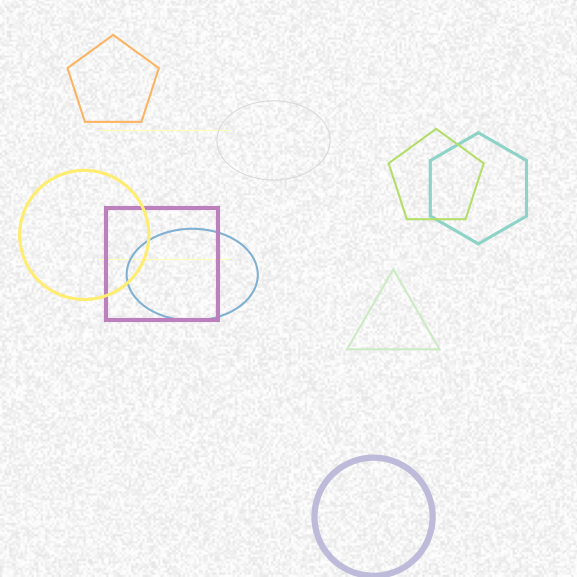[{"shape": "hexagon", "thickness": 1.5, "radius": 0.48, "center": [0.828, 0.673]}, {"shape": "square", "thickness": 0.5, "radius": 0.56, "center": [0.284, 0.663]}, {"shape": "circle", "thickness": 3, "radius": 0.51, "center": [0.647, 0.104]}, {"shape": "oval", "thickness": 1, "radius": 0.57, "center": [0.333, 0.524]}, {"shape": "pentagon", "thickness": 1, "radius": 0.42, "center": [0.196, 0.855]}, {"shape": "pentagon", "thickness": 1, "radius": 0.43, "center": [0.755, 0.69]}, {"shape": "oval", "thickness": 0.5, "radius": 0.49, "center": [0.474, 0.756]}, {"shape": "square", "thickness": 2, "radius": 0.48, "center": [0.281, 0.542]}, {"shape": "triangle", "thickness": 1, "radius": 0.46, "center": [0.681, 0.44]}, {"shape": "circle", "thickness": 1.5, "radius": 0.56, "center": [0.146, 0.592]}]